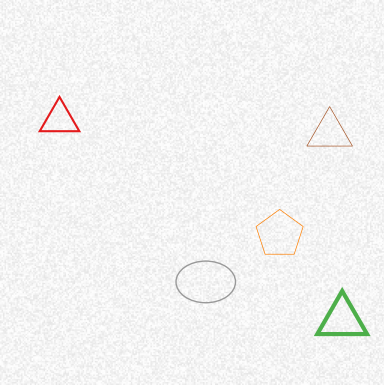[{"shape": "triangle", "thickness": 1.5, "radius": 0.3, "center": [0.155, 0.689]}, {"shape": "triangle", "thickness": 3, "radius": 0.37, "center": [0.889, 0.17]}, {"shape": "pentagon", "thickness": 0.5, "radius": 0.32, "center": [0.726, 0.392]}, {"shape": "triangle", "thickness": 0.5, "radius": 0.34, "center": [0.856, 0.655]}, {"shape": "oval", "thickness": 1, "radius": 0.39, "center": [0.534, 0.268]}]